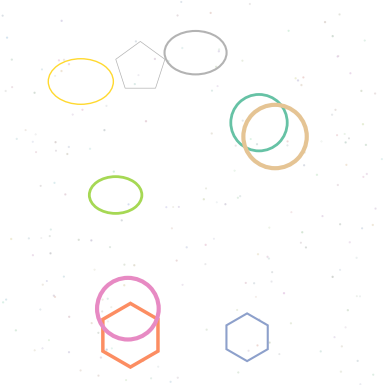[{"shape": "circle", "thickness": 2, "radius": 0.37, "center": [0.673, 0.681]}, {"shape": "hexagon", "thickness": 2.5, "radius": 0.41, "center": [0.339, 0.129]}, {"shape": "hexagon", "thickness": 1.5, "radius": 0.31, "center": [0.642, 0.124]}, {"shape": "circle", "thickness": 3, "radius": 0.4, "center": [0.332, 0.198]}, {"shape": "oval", "thickness": 2, "radius": 0.34, "center": [0.3, 0.493]}, {"shape": "oval", "thickness": 1, "radius": 0.42, "center": [0.21, 0.788]}, {"shape": "circle", "thickness": 3, "radius": 0.41, "center": [0.714, 0.645]}, {"shape": "pentagon", "thickness": 0.5, "radius": 0.34, "center": [0.365, 0.825]}, {"shape": "oval", "thickness": 1.5, "radius": 0.4, "center": [0.508, 0.863]}]